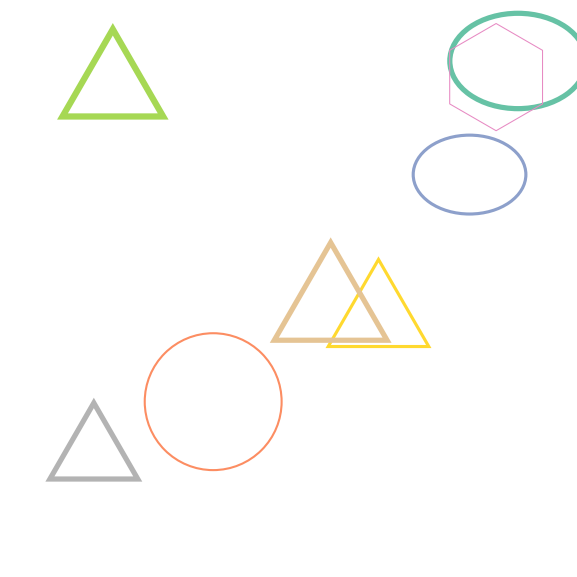[{"shape": "oval", "thickness": 2.5, "radius": 0.59, "center": [0.897, 0.894]}, {"shape": "circle", "thickness": 1, "radius": 0.59, "center": [0.369, 0.304]}, {"shape": "oval", "thickness": 1.5, "radius": 0.49, "center": [0.813, 0.697]}, {"shape": "hexagon", "thickness": 0.5, "radius": 0.46, "center": [0.859, 0.866]}, {"shape": "triangle", "thickness": 3, "radius": 0.5, "center": [0.195, 0.848]}, {"shape": "triangle", "thickness": 1.5, "radius": 0.5, "center": [0.655, 0.449]}, {"shape": "triangle", "thickness": 2.5, "radius": 0.56, "center": [0.573, 0.466]}, {"shape": "triangle", "thickness": 2.5, "radius": 0.44, "center": [0.162, 0.214]}]